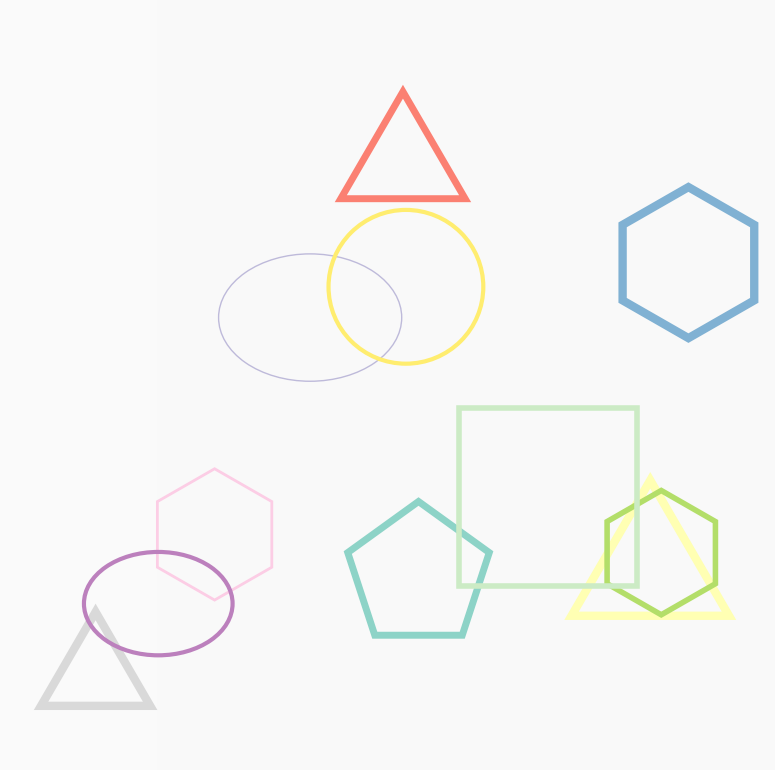[{"shape": "pentagon", "thickness": 2.5, "radius": 0.48, "center": [0.54, 0.253]}, {"shape": "triangle", "thickness": 3, "radius": 0.59, "center": [0.839, 0.259]}, {"shape": "oval", "thickness": 0.5, "radius": 0.59, "center": [0.4, 0.588]}, {"shape": "triangle", "thickness": 2.5, "radius": 0.46, "center": [0.52, 0.788]}, {"shape": "hexagon", "thickness": 3, "radius": 0.49, "center": [0.888, 0.659]}, {"shape": "hexagon", "thickness": 2, "radius": 0.4, "center": [0.853, 0.282]}, {"shape": "hexagon", "thickness": 1, "radius": 0.43, "center": [0.277, 0.306]}, {"shape": "triangle", "thickness": 3, "radius": 0.41, "center": [0.123, 0.124]}, {"shape": "oval", "thickness": 1.5, "radius": 0.48, "center": [0.204, 0.216]}, {"shape": "square", "thickness": 2, "radius": 0.58, "center": [0.707, 0.355]}, {"shape": "circle", "thickness": 1.5, "radius": 0.5, "center": [0.524, 0.628]}]